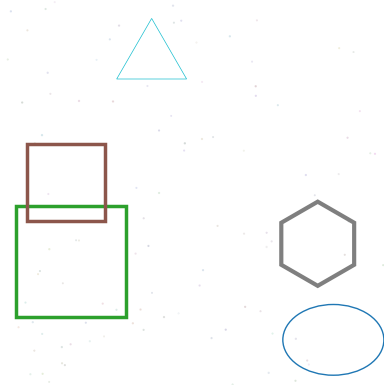[{"shape": "oval", "thickness": 1, "radius": 0.66, "center": [0.866, 0.117]}, {"shape": "square", "thickness": 2.5, "radius": 0.72, "center": [0.184, 0.32]}, {"shape": "square", "thickness": 2.5, "radius": 0.5, "center": [0.172, 0.526]}, {"shape": "hexagon", "thickness": 3, "radius": 0.55, "center": [0.825, 0.367]}, {"shape": "triangle", "thickness": 0.5, "radius": 0.52, "center": [0.394, 0.847]}]